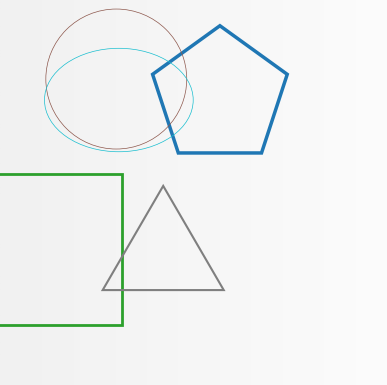[{"shape": "pentagon", "thickness": 2.5, "radius": 0.91, "center": [0.568, 0.75]}, {"shape": "square", "thickness": 2, "radius": 0.98, "center": [0.119, 0.351]}, {"shape": "circle", "thickness": 0.5, "radius": 0.91, "center": [0.3, 0.795]}, {"shape": "triangle", "thickness": 1.5, "radius": 0.9, "center": [0.421, 0.337]}, {"shape": "oval", "thickness": 0.5, "radius": 0.96, "center": [0.307, 0.74]}]